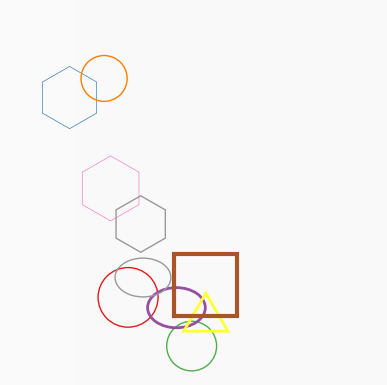[{"shape": "circle", "thickness": 1, "radius": 0.39, "center": [0.331, 0.228]}, {"shape": "hexagon", "thickness": 0.5, "radius": 0.4, "center": [0.18, 0.747]}, {"shape": "circle", "thickness": 1, "radius": 0.32, "center": [0.495, 0.101]}, {"shape": "oval", "thickness": 2, "radius": 0.37, "center": [0.455, 0.201]}, {"shape": "circle", "thickness": 1, "radius": 0.3, "center": [0.269, 0.796]}, {"shape": "triangle", "thickness": 2, "radius": 0.33, "center": [0.531, 0.173]}, {"shape": "square", "thickness": 3, "radius": 0.4, "center": [0.531, 0.26]}, {"shape": "hexagon", "thickness": 0.5, "radius": 0.42, "center": [0.285, 0.511]}, {"shape": "oval", "thickness": 1, "radius": 0.36, "center": [0.369, 0.279]}, {"shape": "hexagon", "thickness": 1, "radius": 0.37, "center": [0.363, 0.418]}]